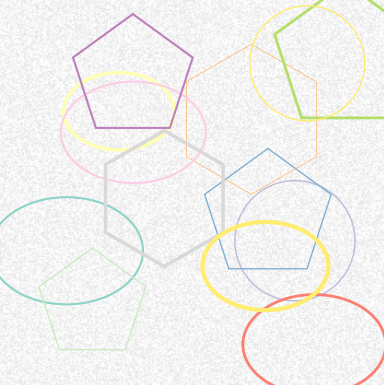[{"shape": "oval", "thickness": 1.5, "radius": 0.99, "center": [0.173, 0.349]}, {"shape": "oval", "thickness": 2.5, "radius": 0.72, "center": [0.309, 0.711]}, {"shape": "circle", "thickness": 1, "radius": 0.78, "center": [0.766, 0.375]}, {"shape": "oval", "thickness": 2, "radius": 0.93, "center": [0.816, 0.105]}, {"shape": "pentagon", "thickness": 1, "radius": 0.86, "center": [0.696, 0.442]}, {"shape": "hexagon", "thickness": 0.5, "radius": 0.97, "center": [0.653, 0.69]}, {"shape": "pentagon", "thickness": 2, "radius": 0.97, "center": [0.897, 0.851]}, {"shape": "oval", "thickness": 1.5, "radius": 0.94, "center": [0.346, 0.656]}, {"shape": "hexagon", "thickness": 2.5, "radius": 0.88, "center": [0.427, 0.484]}, {"shape": "pentagon", "thickness": 1.5, "radius": 0.82, "center": [0.345, 0.8]}, {"shape": "pentagon", "thickness": 1, "radius": 0.73, "center": [0.24, 0.21]}, {"shape": "oval", "thickness": 3, "radius": 0.82, "center": [0.69, 0.309]}, {"shape": "circle", "thickness": 1, "radius": 0.75, "center": [0.798, 0.836]}]